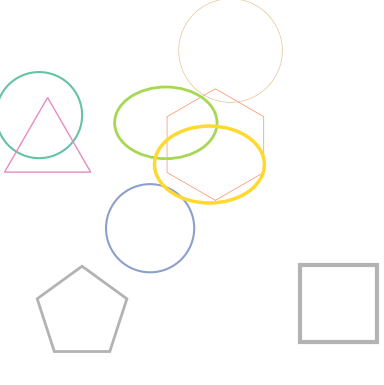[{"shape": "circle", "thickness": 1.5, "radius": 0.56, "center": [0.101, 0.701]}, {"shape": "hexagon", "thickness": 0.5, "radius": 0.72, "center": [0.559, 0.624]}, {"shape": "circle", "thickness": 1.5, "radius": 0.57, "center": [0.39, 0.407]}, {"shape": "triangle", "thickness": 1, "radius": 0.65, "center": [0.124, 0.618]}, {"shape": "oval", "thickness": 2, "radius": 0.66, "center": [0.431, 0.681]}, {"shape": "oval", "thickness": 2.5, "radius": 0.71, "center": [0.544, 0.573]}, {"shape": "circle", "thickness": 0.5, "radius": 0.67, "center": [0.599, 0.869]}, {"shape": "pentagon", "thickness": 2, "radius": 0.61, "center": [0.213, 0.186]}, {"shape": "square", "thickness": 3, "radius": 0.5, "center": [0.879, 0.211]}]